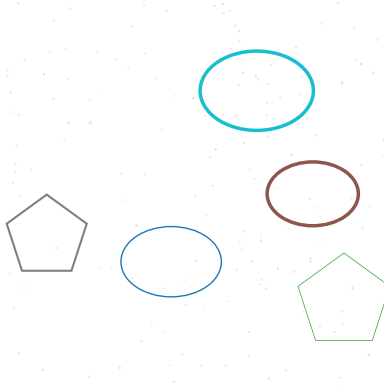[{"shape": "oval", "thickness": 1, "radius": 0.65, "center": [0.445, 0.32]}, {"shape": "pentagon", "thickness": 0.5, "radius": 0.63, "center": [0.893, 0.217]}, {"shape": "oval", "thickness": 2.5, "radius": 0.59, "center": [0.812, 0.497]}, {"shape": "pentagon", "thickness": 1.5, "radius": 0.55, "center": [0.121, 0.385]}, {"shape": "oval", "thickness": 2.5, "radius": 0.74, "center": [0.667, 0.764]}]